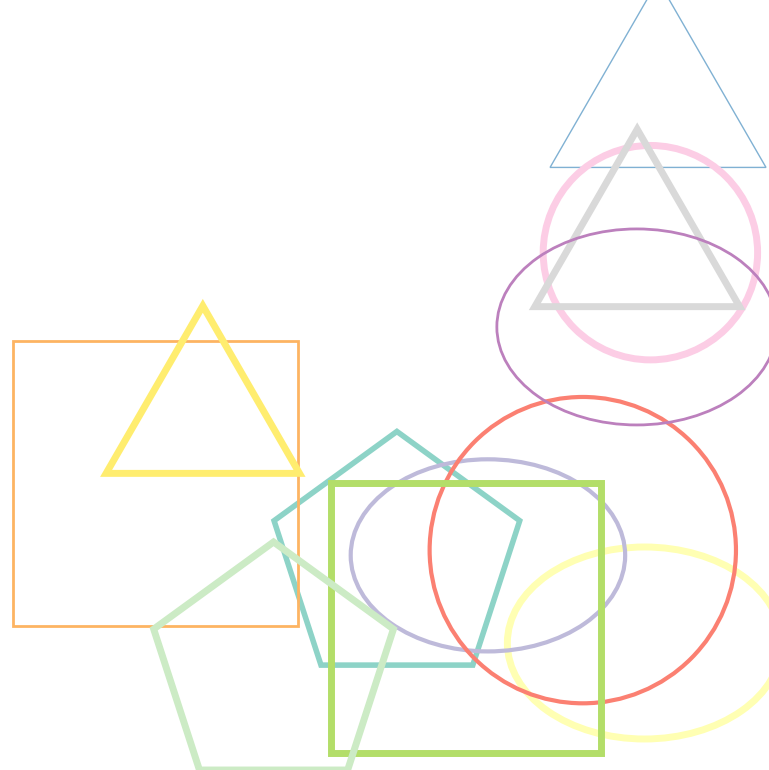[{"shape": "pentagon", "thickness": 2, "radius": 0.84, "center": [0.515, 0.272]}, {"shape": "oval", "thickness": 2.5, "radius": 0.89, "center": [0.837, 0.165]}, {"shape": "oval", "thickness": 1.5, "radius": 0.89, "center": [0.634, 0.279]}, {"shape": "circle", "thickness": 1.5, "radius": 0.99, "center": [0.757, 0.286]}, {"shape": "triangle", "thickness": 0.5, "radius": 0.81, "center": [0.855, 0.864]}, {"shape": "square", "thickness": 1, "radius": 0.93, "center": [0.202, 0.372]}, {"shape": "square", "thickness": 2.5, "radius": 0.88, "center": [0.605, 0.197]}, {"shape": "circle", "thickness": 2.5, "radius": 0.7, "center": [0.845, 0.672]}, {"shape": "triangle", "thickness": 2.5, "radius": 0.77, "center": [0.828, 0.679]}, {"shape": "oval", "thickness": 1, "radius": 0.91, "center": [0.827, 0.575]}, {"shape": "pentagon", "thickness": 2.5, "radius": 0.82, "center": [0.355, 0.132]}, {"shape": "triangle", "thickness": 2.5, "radius": 0.73, "center": [0.263, 0.458]}]